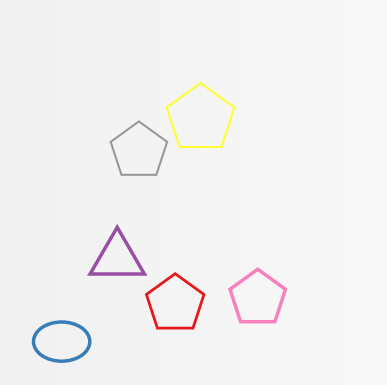[{"shape": "pentagon", "thickness": 2, "radius": 0.39, "center": [0.452, 0.211]}, {"shape": "oval", "thickness": 2.5, "radius": 0.36, "center": [0.159, 0.113]}, {"shape": "triangle", "thickness": 2.5, "radius": 0.4, "center": [0.303, 0.329]}, {"shape": "pentagon", "thickness": 1.5, "radius": 0.46, "center": [0.518, 0.692]}, {"shape": "pentagon", "thickness": 2.5, "radius": 0.38, "center": [0.665, 0.225]}, {"shape": "pentagon", "thickness": 1.5, "radius": 0.38, "center": [0.358, 0.608]}]